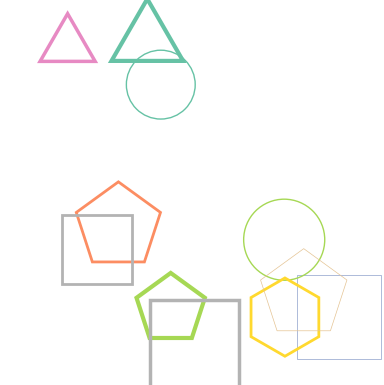[{"shape": "triangle", "thickness": 3, "radius": 0.54, "center": [0.383, 0.895]}, {"shape": "circle", "thickness": 1, "radius": 0.45, "center": [0.418, 0.78]}, {"shape": "pentagon", "thickness": 2, "radius": 0.57, "center": [0.307, 0.413]}, {"shape": "square", "thickness": 0.5, "radius": 0.55, "center": [0.88, 0.177]}, {"shape": "triangle", "thickness": 2.5, "radius": 0.41, "center": [0.176, 0.882]}, {"shape": "pentagon", "thickness": 3, "radius": 0.47, "center": [0.443, 0.198]}, {"shape": "circle", "thickness": 1, "radius": 0.53, "center": [0.738, 0.377]}, {"shape": "hexagon", "thickness": 2, "radius": 0.51, "center": [0.74, 0.176]}, {"shape": "pentagon", "thickness": 0.5, "radius": 0.59, "center": [0.789, 0.236]}, {"shape": "square", "thickness": 2.5, "radius": 0.58, "center": [0.506, 0.106]}, {"shape": "square", "thickness": 2, "radius": 0.45, "center": [0.252, 0.352]}]